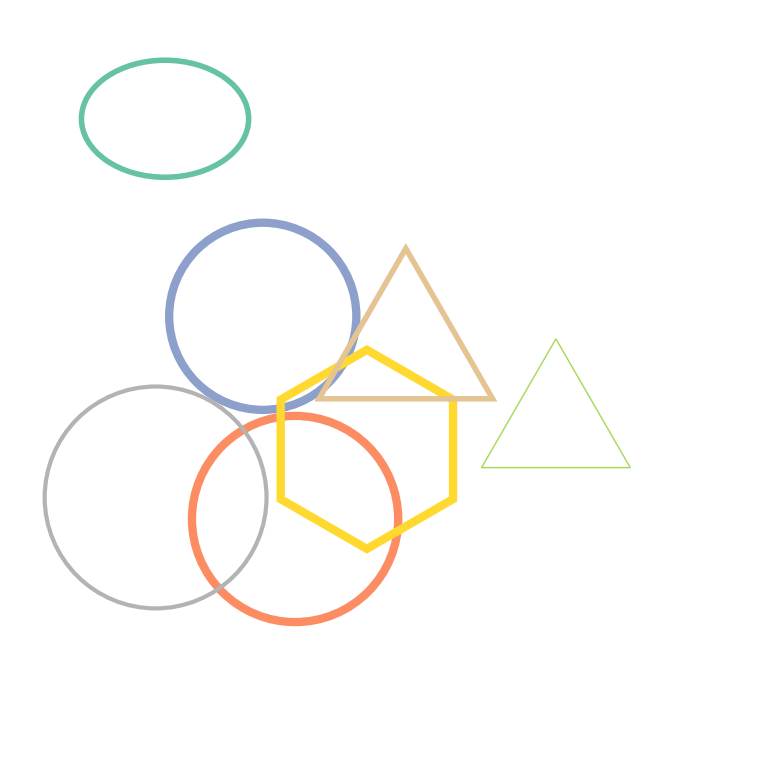[{"shape": "oval", "thickness": 2, "radius": 0.54, "center": [0.214, 0.846]}, {"shape": "circle", "thickness": 3, "radius": 0.67, "center": [0.383, 0.326]}, {"shape": "circle", "thickness": 3, "radius": 0.61, "center": [0.341, 0.589]}, {"shape": "triangle", "thickness": 0.5, "radius": 0.56, "center": [0.722, 0.448]}, {"shape": "hexagon", "thickness": 3, "radius": 0.65, "center": [0.476, 0.416]}, {"shape": "triangle", "thickness": 2, "radius": 0.65, "center": [0.527, 0.547]}, {"shape": "circle", "thickness": 1.5, "radius": 0.72, "center": [0.202, 0.354]}]